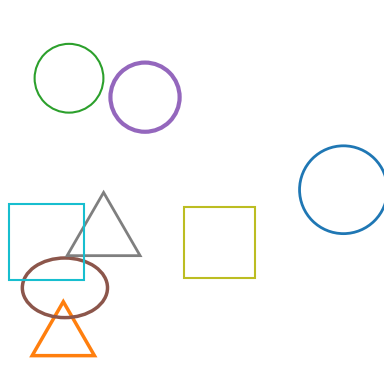[{"shape": "circle", "thickness": 2, "radius": 0.57, "center": [0.892, 0.507]}, {"shape": "triangle", "thickness": 2.5, "radius": 0.47, "center": [0.164, 0.123]}, {"shape": "circle", "thickness": 1.5, "radius": 0.45, "center": [0.179, 0.797]}, {"shape": "circle", "thickness": 3, "radius": 0.45, "center": [0.377, 0.748]}, {"shape": "oval", "thickness": 2.5, "radius": 0.55, "center": [0.169, 0.252]}, {"shape": "triangle", "thickness": 2, "radius": 0.55, "center": [0.269, 0.391]}, {"shape": "square", "thickness": 1.5, "radius": 0.46, "center": [0.571, 0.37]}, {"shape": "square", "thickness": 1.5, "radius": 0.49, "center": [0.121, 0.371]}]